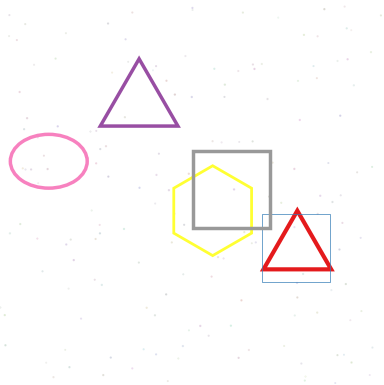[{"shape": "triangle", "thickness": 3, "radius": 0.51, "center": [0.772, 0.351]}, {"shape": "square", "thickness": 0.5, "radius": 0.44, "center": [0.769, 0.355]}, {"shape": "triangle", "thickness": 2.5, "radius": 0.58, "center": [0.361, 0.731]}, {"shape": "hexagon", "thickness": 2, "radius": 0.58, "center": [0.552, 0.453]}, {"shape": "oval", "thickness": 2.5, "radius": 0.5, "center": [0.127, 0.581]}, {"shape": "square", "thickness": 2.5, "radius": 0.5, "center": [0.602, 0.507]}]